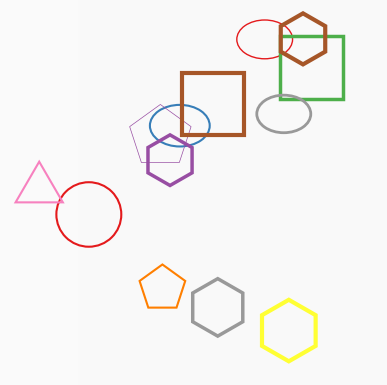[{"shape": "oval", "thickness": 1, "radius": 0.36, "center": [0.683, 0.898]}, {"shape": "circle", "thickness": 1.5, "radius": 0.42, "center": [0.229, 0.443]}, {"shape": "oval", "thickness": 1.5, "radius": 0.39, "center": [0.464, 0.674]}, {"shape": "square", "thickness": 2.5, "radius": 0.41, "center": [0.804, 0.824]}, {"shape": "hexagon", "thickness": 2.5, "radius": 0.33, "center": [0.439, 0.584]}, {"shape": "pentagon", "thickness": 0.5, "radius": 0.42, "center": [0.414, 0.645]}, {"shape": "pentagon", "thickness": 1.5, "radius": 0.31, "center": [0.419, 0.251]}, {"shape": "hexagon", "thickness": 3, "radius": 0.4, "center": [0.745, 0.141]}, {"shape": "hexagon", "thickness": 3, "radius": 0.33, "center": [0.782, 0.899]}, {"shape": "square", "thickness": 3, "radius": 0.4, "center": [0.55, 0.729]}, {"shape": "triangle", "thickness": 1.5, "radius": 0.35, "center": [0.101, 0.51]}, {"shape": "oval", "thickness": 2, "radius": 0.35, "center": [0.732, 0.704]}, {"shape": "hexagon", "thickness": 2.5, "radius": 0.37, "center": [0.562, 0.202]}]